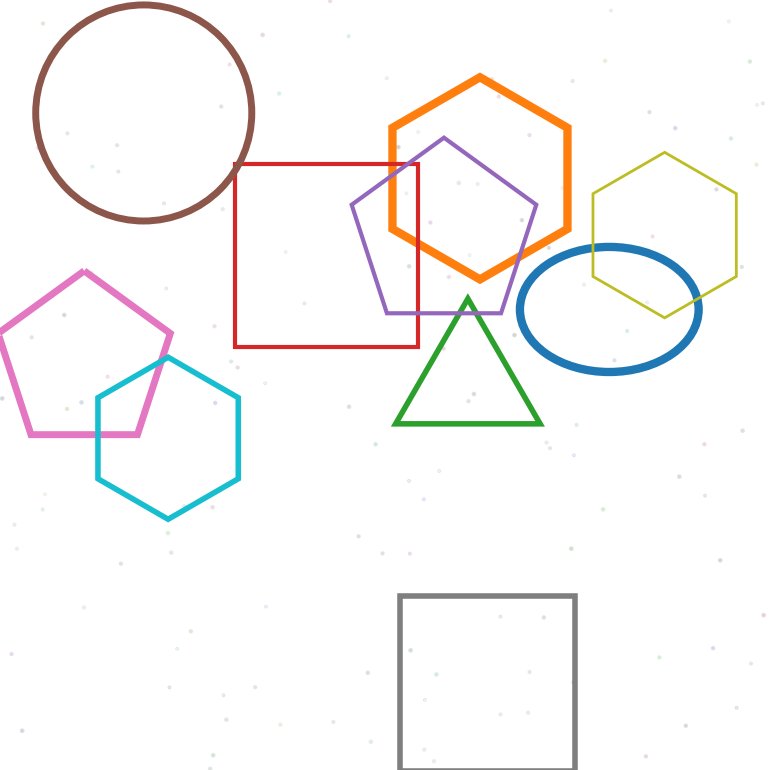[{"shape": "oval", "thickness": 3, "radius": 0.58, "center": [0.791, 0.598]}, {"shape": "hexagon", "thickness": 3, "radius": 0.66, "center": [0.623, 0.768]}, {"shape": "triangle", "thickness": 2, "radius": 0.54, "center": [0.608, 0.504]}, {"shape": "square", "thickness": 1.5, "radius": 0.59, "center": [0.424, 0.668]}, {"shape": "pentagon", "thickness": 1.5, "radius": 0.63, "center": [0.577, 0.695]}, {"shape": "circle", "thickness": 2.5, "radius": 0.7, "center": [0.187, 0.853]}, {"shape": "pentagon", "thickness": 2.5, "radius": 0.59, "center": [0.109, 0.531]}, {"shape": "square", "thickness": 2, "radius": 0.57, "center": [0.633, 0.112]}, {"shape": "hexagon", "thickness": 1, "radius": 0.54, "center": [0.863, 0.695]}, {"shape": "hexagon", "thickness": 2, "radius": 0.53, "center": [0.218, 0.431]}]